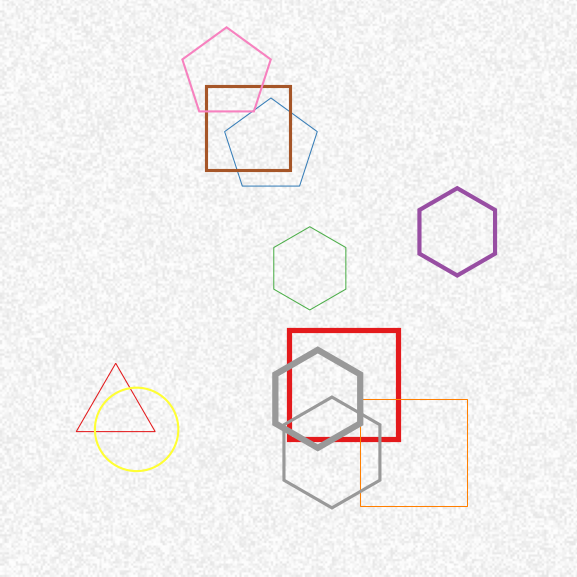[{"shape": "square", "thickness": 2.5, "radius": 0.47, "center": [0.595, 0.334]}, {"shape": "triangle", "thickness": 0.5, "radius": 0.39, "center": [0.2, 0.291]}, {"shape": "pentagon", "thickness": 0.5, "radius": 0.42, "center": [0.469, 0.745]}, {"shape": "hexagon", "thickness": 0.5, "radius": 0.36, "center": [0.536, 0.534]}, {"shape": "hexagon", "thickness": 2, "radius": 0.38, "center": [0.792, 0.598]}, {"shape": "square", "thickness": 0.5, "radius": 0.46, "center": [0.716, 0.216]}, {"shape": "circle", "thickness": 1, "radius": 0.36, "center": [0.237, 0.256]}, {"shape": "square", "thickness": 1.5, "radius": 0.36, "center": [0.43, 0.778]}, {"shape": "pentagon", "thickness": 1, "radius": 0.4, "center": [0.392, 0.871]}, {"shape": "hexagon", "thickness": 1.5, "radius": 0.48, "center": [0.575, 0.216]}, {"shape": "hexagon", "thickness": 3, "radius": 0.42, "center": [0.55, 0.308]}]